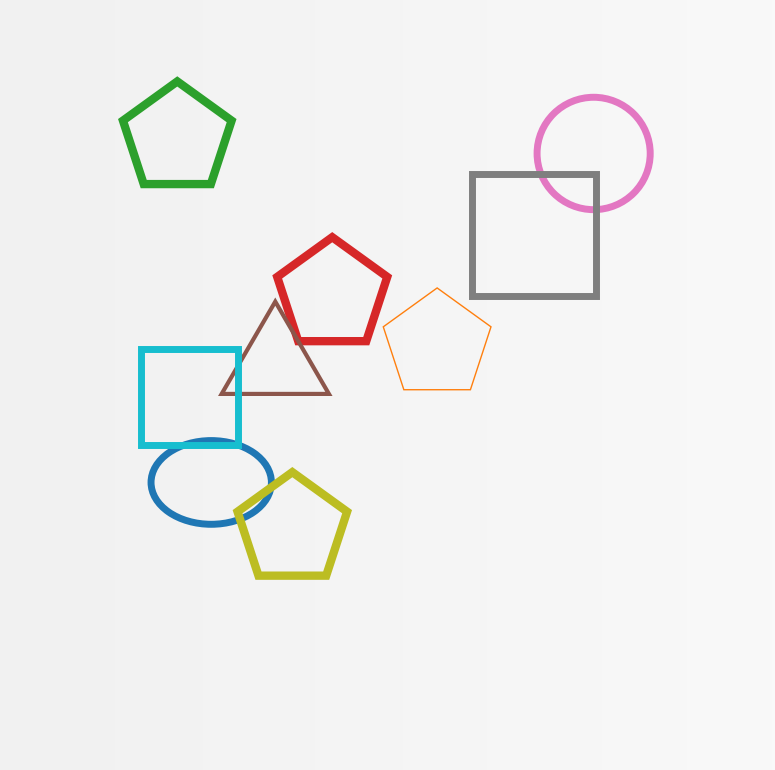[{"shape": "oval", "thickness": 2.5, "radius": 0.39, "center": [0.273, 0.373]}, {"shape": "pentagon", "thickness": 0.5, "radius": 0.37, "center": [0.564, 0.553]}, {"shape": "pentagon", "thickness": 3, "radius": 0.37, "center": [0.229, 0.821]}, {"shape": "pentagon", "thickness": 3, "radius": 0.37, "center": [0.429, 0.617]}, {"shape": "triangle", "thickness": 1.5, "radius": 0.4, "center": [0.355, 0.528]}, {"shape": "circle", "thickness": 2.5, "radius": 0.36, "center": [0.766, 0.801]}, {"shape": "square", "thickness": 2.5, "radius": 0.4, "center": [0.689, 0.695]}, {"shape": "pentagon", "thickness": 3, "radius": 0.37, "center": [0.377, 0.313]}, {"shape": "square", "thickness": 2.5, "radius": 0.31, "center": [0.244, 0.484]}]